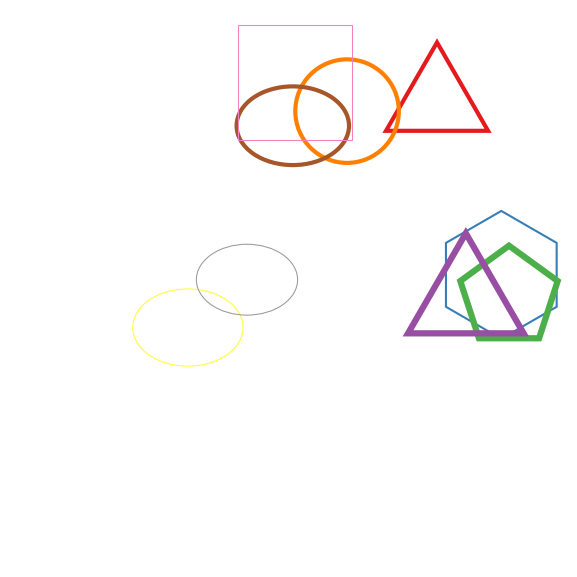[{"shape": "triangle", "thickness": 2, "radius": 0.51, "center": [0.757, 0.824]}, {"shape": "hexagon", "thickness": 1, "radius": 0.55, "center": [0.868, 0.523]}, {"shape": "pentagon", "thickness": 3, "radius": 0.44, "center": [0.881, 0.485]}, {"shape": "triangle", "thickness": 3, "radius": 0.58, "center": [0.807, 0.48]}, {"shape": "circle", "thickness": 2, "radius": 0.45, "center": [0.601, 0.807]}, {"shape": "oval", "thickness": 0.5, "radius": 0.48, "center": [0.325, 0.432]}, {"shape": "oval", "thickness": 2, "radius": 0.49, "center": [0.507, 0.781]}, {"shape": "square", "thickness": 0.5, "radius": 0.5, "center": [0.511, 0.856]}, {"shape": "oval", "thickness": 0.5, "radius": 0.44, "center": [0.428, 0.515]}]